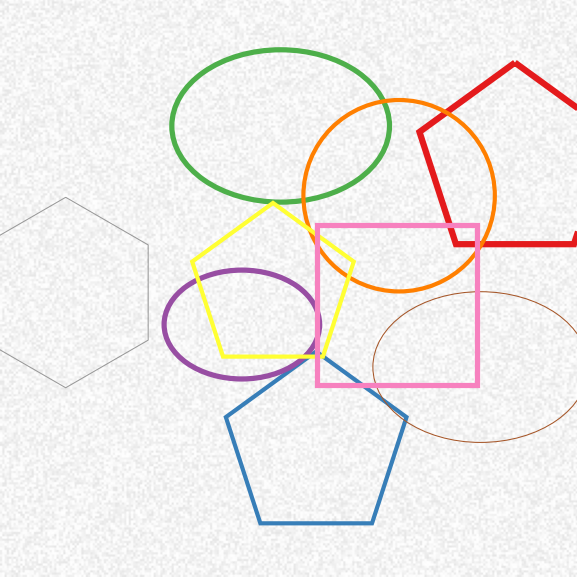[{"shape": "pentagon", "thickness": 3, "radius": 0.87, "center": [0.892, 0.717]}, {"shape": "pentagon", "thickness": 2, "radius": 0.82, "center": [0.547, 0.226]}, {"shape": "oval", "thickness": 2.5, "radius": 0.94, "center": [0.486, 0.781]}, {"shape": "oval", "thickness": 2.5, "radius": 0.67, "center": [0.419, 0.437]}, {"shape": "circle", "thickness": 2, "radius": 0.83, "center": [0.691, 0.66]}, {"shape": "pentagon", "thickness": 2, "radius": 0.74, "center": [0.473, 0.501]}, {"shape": "oval", "thickness": 0.5, "radius": 0.93, "center": [0.832, 0.364]}, {"shape": "square", "thickness": 2.5, "radius": 0.69, "center": [0.687, 0.471]}, {"shape": "hexagon", "thickness": 0.5, "radius": 0.82, "center": [0.114, 0.493]}]